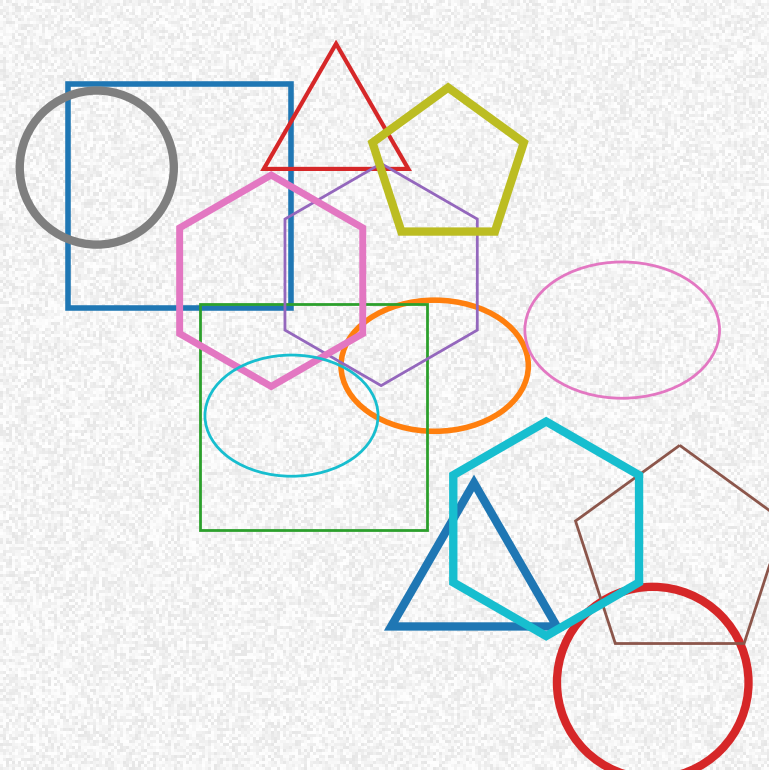[{"shape": "triangle", "thickness": 3, "radius": 0.62, "center": [0.616, 0.249]}, {"shape": "square", "thickness": 2, "radius": 0.73, "center": [0.233, 0.746]}, {"shape": "oval", "thickness": 2, "radius": 0.61, "center": [0.565, 0.525]}, {"shape": "square", "thickness": 1, "radius": 0.73, "center": [0.407, 0.458]}, {"shape": "triangle", "thickness": 1.5, "radius": 0.54, "center": [0.436, 0.835]}, {"shape": "circle", "thickness": 3, "radius": 0.62, "center": [0.848, 0.113]}, {"shape": "hexagon", "thickness": 1, "radius": 0.72, "center": [0.495, 0.643]}, {"shape": "pentagon", "thickness": 1, "radius": 0.71, "center": [0.883, 0.279]}, {"shape": "oval", "thickness": 1, "radius": 0.63, "center": [0.808, 0.571]}, {"shape": "hexagon", "thickness": 2.5, "radius": 0.69, "center": [0.352, 0.635]}, {"shape": "circle", "thickness": 3, "radius": 0.5, "center": [0.126, 0.782]}, {"shape": "pentagon", "thickness": 3, "radius": 0.52, "center": [0.582, 0.783]}, {"shape": "oval", "thickness": 1, "radius": 0.56, "center": [0.379, 0.46]}, {"shape": "hexagon", "thickness": 3, "radius": 0.7, "center": [0.709, 0.313]}]